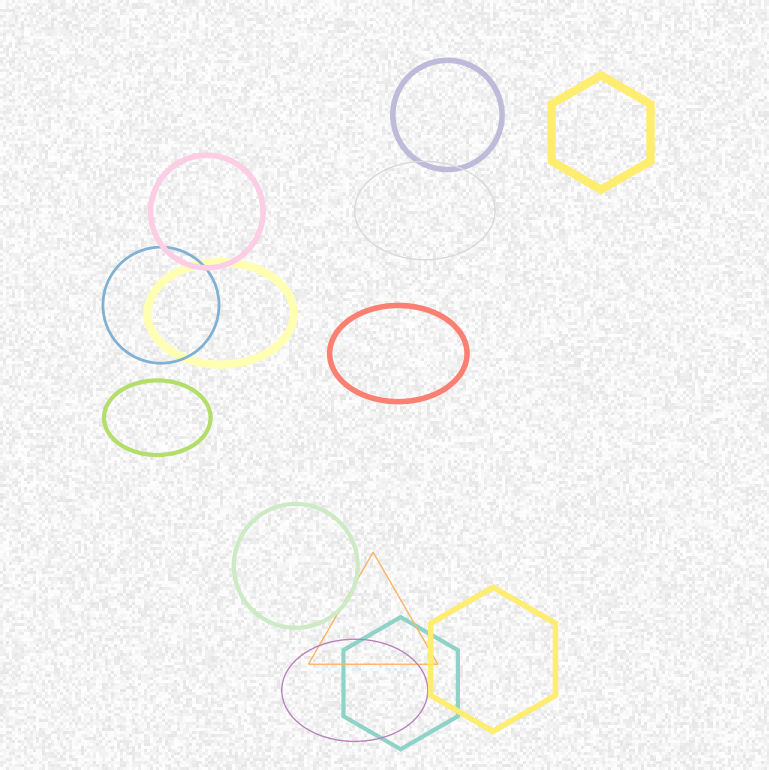[{"shape": "hexagon", "thickness": 1.5, "radius": 0.43, "center": [0.52, 0.113]}, {"shape": "oval", "thickness": 3, "radius": 0.48, "center": [0.287, 0.593]}, {"shape": "circle", "thickness": 2, "radius": 0.35, "center": [0.581, 0.851]}, {"shape": "oval", "thickness": 2, "radius": 0.45, "center": [0.517, 0.541]}, {"shape": "circle", "thickness": 1, "radius": 0.38, "center": [0.209, 0.604]}, {"shape": "triangle", "thickness": 0.5, "radius": 0.49, "center": [0.485, 0.186]}, {"shape": "oval", "thickness": 1.5, "radius": 0.35, "center": [0.204, 0.458]}, {"shape": "circle", "thickness": 2, "radius": 0.37, "center": [0.269, 0.725]}, {"shape": "oval", "thickness": 0.5, "radius": 0.46, "center": [0.552, 0.727]}, {"shape": "oval", "thickness": 0.5, "radius": 0.47, "center": [0.461, 0.103]}, {"shape": "circle", "thickness": 1.5, "radius": 0.4, "center": [0.384, 0.265]}, {"shape": "hexagon", "thickness": 2, "radius": 0.47, "center": [0.64, 0.144]}, {"shape": "hexagon", "thickness": 3, "radius": 0.37, "center": [0.781, 0.828]}]